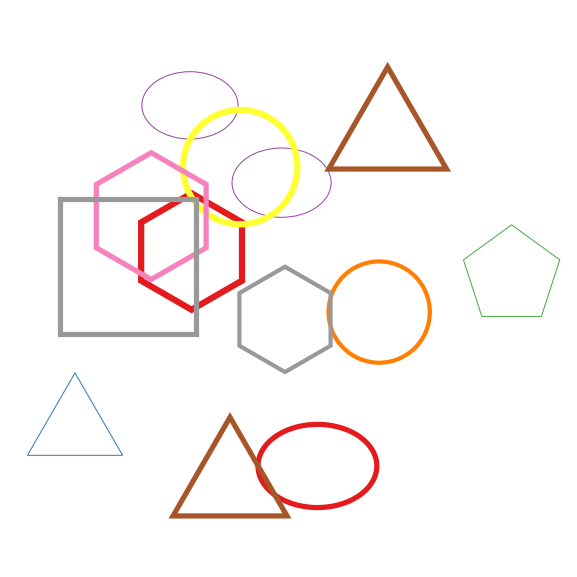[{"shape": "hexagon", "thickness": 3, "radius": 0.5, "center": [0.332, 0.564]}, {"shape": "oval", "thickness": 2.5, "radius": 0.51, "center": [0.55, 0.192]}, {"shape": "triangle", "thickness": 0.5, "radius": 0.48, "center": [0.13, 0.258]}, {"shape": "pentagon", "thickness": 0.5, "radius": 0.44, "center": [0.886, 0.522]}, {"shape": "oval", "thickness": 0.5, "radius": 0.43, "center": [0.488, 0.683]}, {"shape": "oval", "thickness": 0.5, "radius": 0.42, "center": [0.329, 0.817]}, {"shape": "circle", "thickness": 2, "radius": 0.44, "center": [0.657, 0.459]}, {"shape": "circle", "thickness": 3, "radius": 0.5, "center": [0.416, 0.71]}, {"shape": "triangle", "thickness": 2.5, "radius": 0.59, "center": [0.671, 0.765]}, {"shape": "triangle", "thickness": 2.5, "radius": 0.57, "center": [0.398, 0.163]}, {"shape": "hexagon", "thickness": 2.5, "radius": 0.55, "center": [0.262, 0.625]}, {"shape": "hexagon", "thickness": 2, "radius": 0.46, "center": [0.494, 0.446]}, {"shape": "square", "thickness": 2.5, "radius": 0.58, "center": [0.222, 0.538]}]